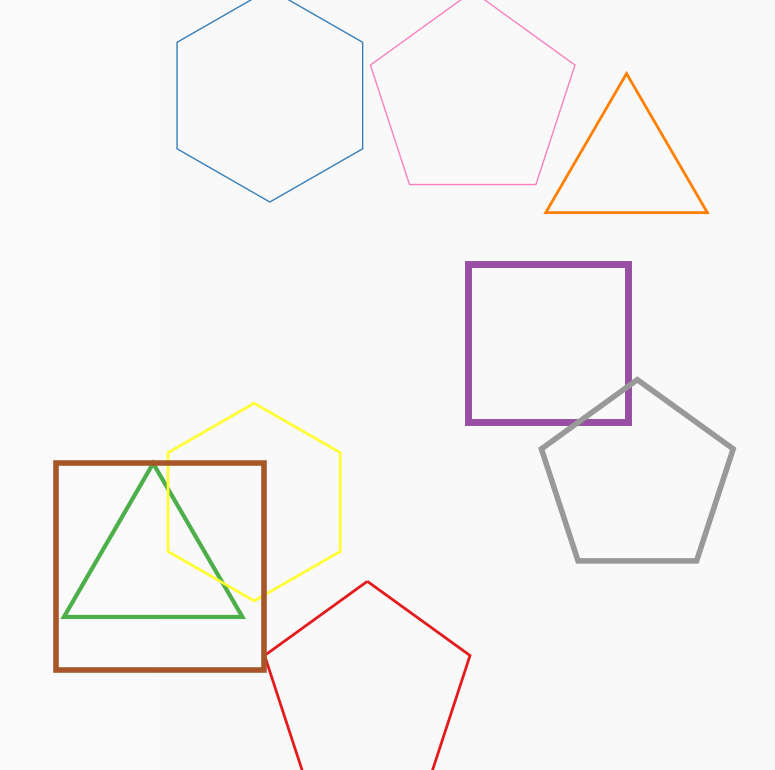[{"shape": "pentagon", "thickness": 1, "radius": 0.7, "center": [0.474, 0.106]}, {"shape": "hexagon", "thickness": 0.5, "radius": 0.69, "center": [0.348, 0.876]}, {"shape": "triangle", "thickness": 1.5, "radius": 0.66, "center": [0.198, 0.265]}, {"shape": "square", "thickness": 2.5, "radius": 0.51, "center": [0.707, 0.555]}, {"shape": "triangle", "thickness": 1, "radius": 0.6, "center": [0.808, 0.784]}, {"shape": "hexagon", "thickness": 1, "radius": 0.64, "center": [0.328, 0.348]}, {"shape": "square", "thickness": 2, "radius": 0.67, "center": [0.207, 0.265]}, {"shape": "pentagon", "thickness": 0.5, "radius": 0.69, "center": [0.61, 0.873]}, {"shape": "pentagon", "thickness": 2, "radius": 0.65, "center": [0.822, 0.377]}]